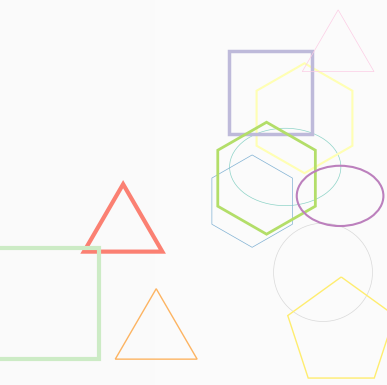[{"shape": "oval", "thickness": 0.5, "radius": 0.72, "center": [0.736, 0.566]}, {"shape": "hexagon", "thickness": 1.5, "radius": 0.71, "center": [0.786, 0.693]}, {"shape": "square", "thickness": 2.5, "radius": 0.54, "center": [0.699, 0.761]}, {"shape": "triangle", "thickness": 3, "radius": 0.58, "center": [0.318, 0.405]}, {"shape": "hexagon", "thickness": 0.5, "radius": 0.6, "center": [0.651, 0.478]}, {"shape": "triangle", "thickness": 1, "radius": 0.61, "center": [0.403, 0.128]}, {"shape": "hexagon", "thickness": 2, "radius": 0.73, "center": [0.688, 0.537]}, {"shape": "triangle", "thickness": 0.5, "radius": 0.53, "center": [0.873, 0.867]}, {"shape": "circle", "thickness": 0.5, "radius": 0.64, "center": [0.834, 0.293]}, {"shape": "oval", "thickness": 1.5, "radius": 0.56, "center": [0.878, 0.491]}, {"shape": "square", "thickness": 3, "radius": 0.72, "center": [0.113, 0.212]}, {"shape": "pentagon", "thickness": 1, "radius": 0.73, "center": [0.881, 0.135]}]